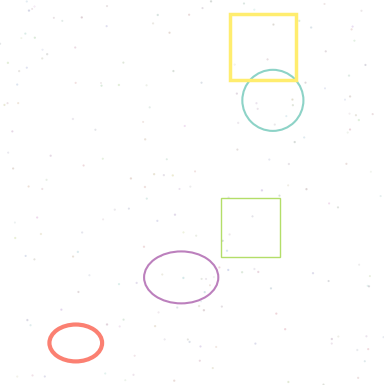[{"shape": "circle", "thickness": 1.5, "radius": 0.4, "center": [0.709, 0.739]}, {"shape": "oval", "thickness": 3, "radius": 0.34, "center": [0.197, 0.109]}, {"shape": "square", "thickness": 1, "radius": 0.38, "center": [0.65, 0.409]}, {"shape": "oval", "thickness": 1.5, "radius": 0.48, "center": [0.471, 0.279]}, {"shape": "square", "thickness": 2.5, "radius": 0.43, "center": [0.684, 0.879]}]